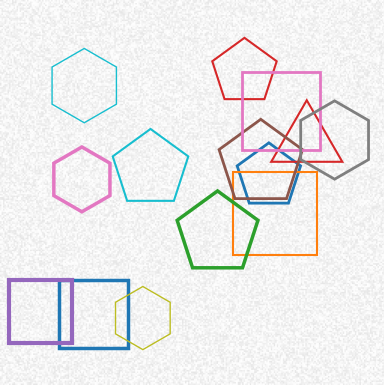[{"shape": "pentagon", "thickness": 2, "radius": 0.43, "center": [0.698, 0.542]}, {"shape": "square", "thickness": 2.5, "radius": 0.45, "center": [0.243, 0.184]}, {"shape": "square", "thickness": 1.5, "radius": 0.54, "center": [0.715, 0.446]}, {"shape": "pentagon", "thickness": 2.5, "radius": 0.55, "center": [0.565, 0.394]}, {"shape": "triangle", "thickness": 1.5, "radius": 0.53, "center": [0.797, 0.633]}, {"shape": "pentagon", "thickness": 1.5, "radius": 0.44, "center": [0.635, 0.814]}, {"shape": "square", "thickness": 3, "radius": 0.41, "center": [0.106, 0.191]}, {"shape": "pentagon", "thickness": 2, "radius": 0.57, "center": [0.677, 0.576]}, {"shape": "hexagon", "thickness": 2.5, "radius": 0.42, "center": [0.213, 0.534]}, {"shape": "square", "thickness": 2, "radius": 0.51, "center": [0.73, 0.712]}, {"shape": "hexagon", "thickness": 2, "radius": 0.51, "center": [0.869, 0.636]}, {"shape": "hexagon", "thickness": 1, "radius": 0.41, "center": [0.371, 0.174]}, {"shape": "hexagon", "thickness": 1, "radius": 0.48, "center": [0.219, 0.778]}, {"shape": "pentagon", "thickness": 1.5, "radius": 0.52, "center": [0.391, 0.562]}]